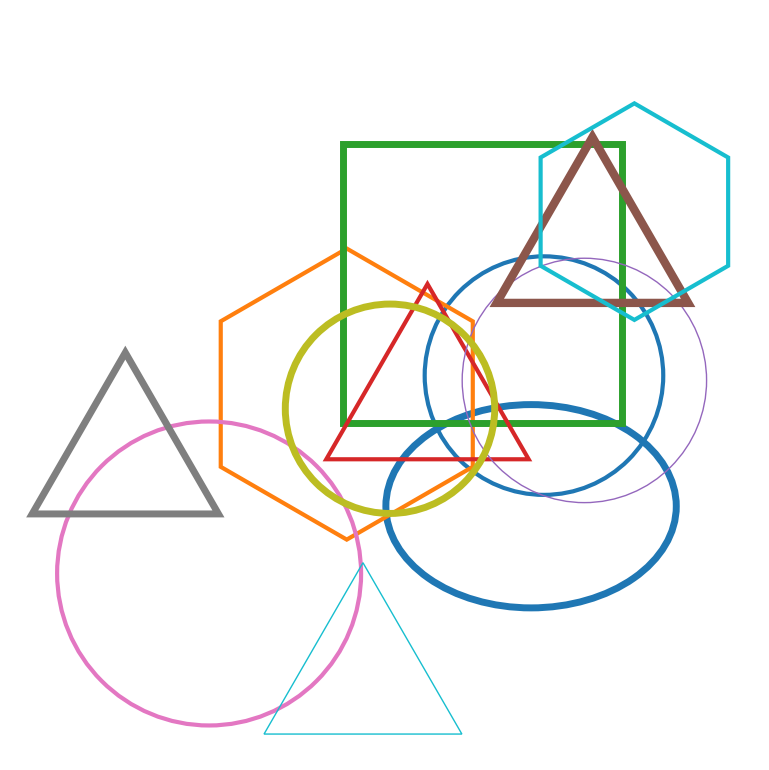[{"shape": "oval", "thickness": 2.5, "radius": 0.94, "center": [0.69, 0.343]}, {"shape": "circle", "thickness": 1.5, "radius": 0.77, "center": [0.706, 0.512]}, {"shape": "hexagon", "thickness": 1.5, "radius": 0.94, "center": [0.45, 0.488]}, {"shape": "square", "thickness": 2.5, "radius": 0.9, "center": [0.627, 0.632]}, {"shape": "triangle", "thickness": 1.5, "radius": 0.76, "center": [0.555, 0.479]}, {"shape": "circle", "thickness": 0.5, "radius": 0.79, "center": [0.759, 0.506]}, {"shape": "triangle", "thickness": 3, "radius": 0.72, "center": [0.769, 0.678]}, {"shape": "circle", "thickness": 1.5, "radius": 0.99, "center": [0.272, 0.255]}, {"shape": "triangle", "thickness": 2.5, "radius": 0.7, "center": [0.163, 0.402]}, {"shape": "circle", "thickness": 2.5, "radius": 0.68, "center": [0.506, 0.469]}, {"shape": "triangle", "thickness": 0.5, "radius": 0.74, "center": [0.471, 0.121]}, {"shape": "hexagon", "thickness": 1.5, "radius": 0.7, "center": [0.824, 0.725]}]